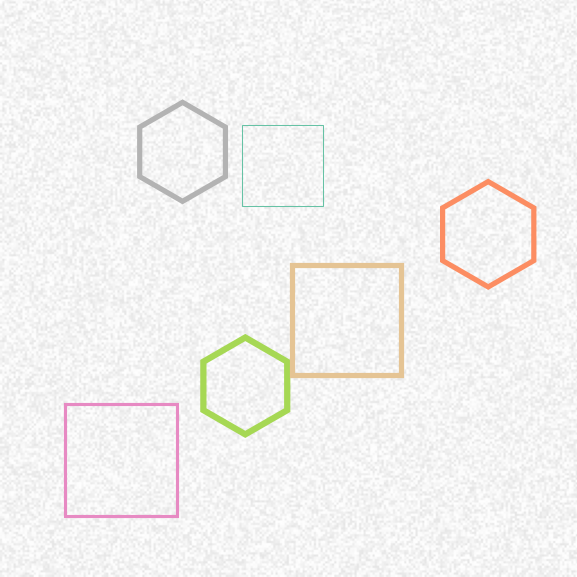[{"shape": "square", "thickness": 0.5, "radius": 0.35, "center": [0.489, 0.712]}, {"shape": "hexagon", "thickness": 2.5, "radius": 0.46, "center": [0.845, 0.593]}, {"shape": "square", "thickness": 1.5, "radius": 0.48, "center": [0.21, 0.202]}, {"shape": "hexagon", "thickness": 3, "radius": 0.42, "center": [0.425, 0.331]}, {"shape": "square", "thickness": 2.5, "radius": 0.48, "center": [0.6, 0.445]}, {"shape": "hexagon", "thickness": 2.5, "radius": 0.43, "center": [0.316, 0.736]}]